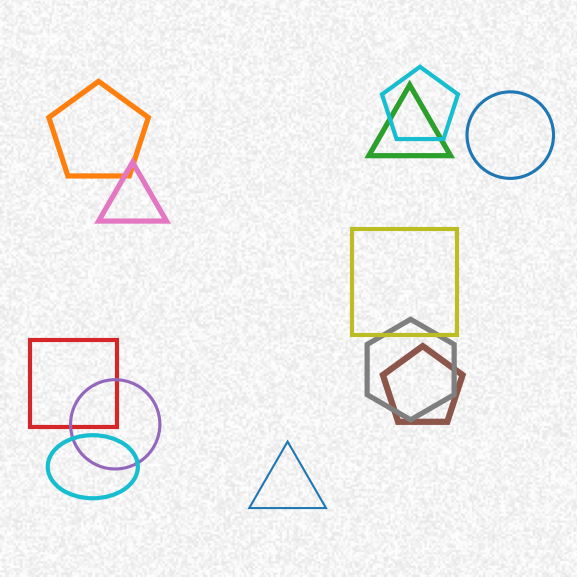[{"shape": "circle", "thickness": 1.5, "radius": 0.37, "center": [0.884, 0.765]}, {"shape": "triangle", "thickness": 1, "radius": 0.38, "center": [0.498, 0.158]}, {"shape": "pentagon", "thickness": 2.5, "radius": 0.45, "center": [0.171, 0.768]}, {"shape": "triangle", "thickness": 2.5, "radius": 0.41, "center": [0.709, 0.77]}, {"shape": "square", "thickness": 2, "radius": 0.38, "center": [0.127, 0.335]}, {"shape": "circle", "thickness": 1.5, "radius": 0.39, "center": [0.199, 0.264]}, {"shape": "pentagon", "thickness": 3, "radius": 0.36, "center": [0.732, 0.327]}, {"shape": "triangle", "thickness": 2.5, "radius": 0.34, "center": [0.23, 0.65]}, {"shape": "hexagon", "thickness": 2.5, "radius": 0.43, "center": [0.711, 0.359]}, {"shape": "square", "thickness": 2, "radius": 0.46, "center": [0.7, 0.511]}, {"shape": "pentagon", "thickness": 2, "radius": 0.35, "center": [0.727, 0.814]}, {"shape": "oval", "thickness": 2, "radius": 0.39, "center": [0.161, 0.191]}]